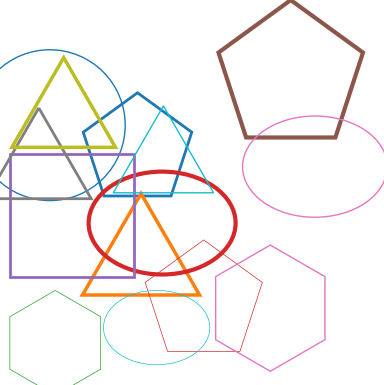[{"shape": "circle", "thickness": 1, "radius": 0.98, "center": [0.129, 0.675]}, {"shape": "pentagon", "thickness": 2, "radius": 0.74, "center": [0.357, 0.611]}, {"shape": "triangle", "thickness": 2.5, "radius": 0.88, "center": [0.366, 0.322]}, {"shape": "hexagon", "thickness": 0.5, "radius": 0.68, "center": [0.144, 0.109]}, {"shape": "oval", "thickness": 3, "radius": 0.95, "center": [0.421, 0.421]}, {"shape": "pentagon", "thickness": 0.5, "radius": 0.8, "center": [0.529, 0.217]}, {"shape": "square", "thickness": 2, "radius": 0.8, "center": [0.187, 0.439]}, {"shape": "pentagon", "thickness": 3, "radius": 0.99, "center": [0.755, 0.803]}, {"shape": "oval", "thickness": 1, "radius": 0.94, "center": [0.818, 0.567]}, {"shape": "hexagon", "thickness": 1, "radius": 0.82, "center": [0.702, 0.2]}, {"shape": "triangle", "thickness": 2, "radius": 0.79, "center": [0.101, 0.562]}, {"shape": "triangle", "thickness": 2.5, "radius": 0.78, "center": [0.165, 0.695]}, {"shape": "oval", "thickness": 0.5, "radius": 0.69, "center": [0.407, 0.149]}, {"shape": "triangle", "thickness": 1, "radius": 0.75, "center": [0.424, 0.574]}]